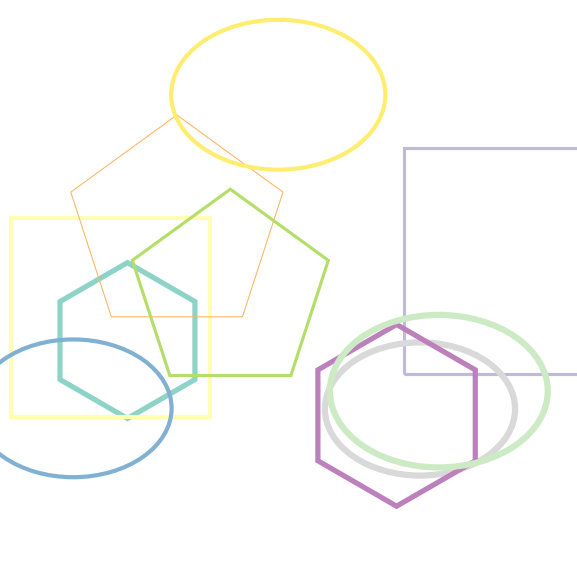[{"shape": "hexagon", "thickness": 2.5, "radius": 0.67, "center": [0.221, 0.409]}, {"shape": "square", "thickness": 2, "radius": 0.86, "center": [0.192, 0.449]}, {"shape": "square", "thickness": 1.5, "radius": 0.98, "center": [0.896, 0.547]}, {"shape": "oval", "thickness": 2, "radius": 0.85, "center": [0.127, 0.292]}, {"shape": "pentagon", "thickness": 0.5, "radius": 0.97, "center": [0.306, 0.607]}, {"shape": "pentagon", "thickness": 1.5, "radius": 0.89, "center": [0.399, 0.493]}, {"shape": "oval", "thickness": 3, "radius": 0.82, "center": [0.727, 0.291]}, {"shape": "hexagon", "thickness": 2.5, "radius": 0.79, "center": [0.687, 0.28]}, {"shape": "oval", "thickness": 3, "radius": 0.94, "center": [0.76, 0.322]}, {"shape": "oval", "thickness": 2, "radius": 0.93, "center": [0.482, 0.835]}]